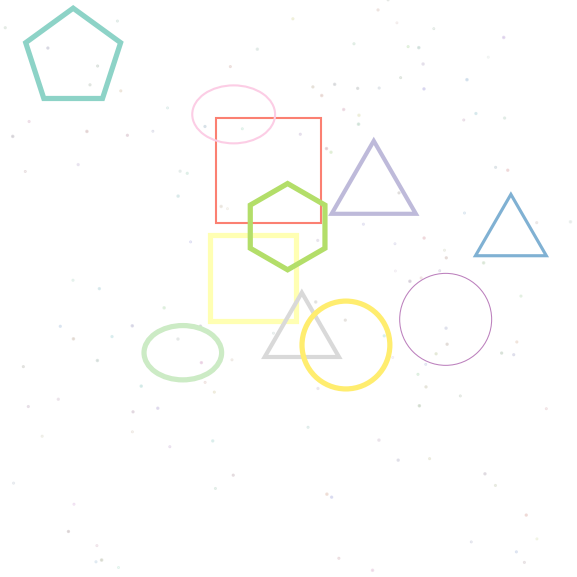[{"shape": "pentagon", "thickness": 2.5, "radius": 0.43, "center": [0.127, 0.899]}, {"shape": "square", "thickness": 2.5, "radius": 0.37, "center": [0.438, 0.518]}, {"shape": "triangle", "thickness": 2, "radius": 0.42, "center": [0.647, 0.671]}, {"shape": "square", "thickness": 1, "radius": 0.45, "center": [0.465, 0.704]}, {"shape": "triangle", "thickness": 1.5, "radius": 0.35, "center": [0.885, 0.592]}, {"shape": "hexagon", "thickness": 2.5, "radius": 0.37, "center": [0.498, 0.607]}, {"shape": "oval", "thickness": 1, "radius": 0.36, "center": [0.405, 0.801]}, {"shape": "triangle", "thickness": 2, "radius": 0.37, "center": [0.523, 0.418]}, {"shape": "circle", "thickness": 0.5, "radius": 0.4, "center": [0.772, 0.446]}, {"shape": "oval", "thickness": 2.5, "radius": 0.34, "center": [0.317, 0.388]}, {"shape": "circle", "thickness": 2.5, "radius": 0.38, "center": [0.599, 0.402]}]